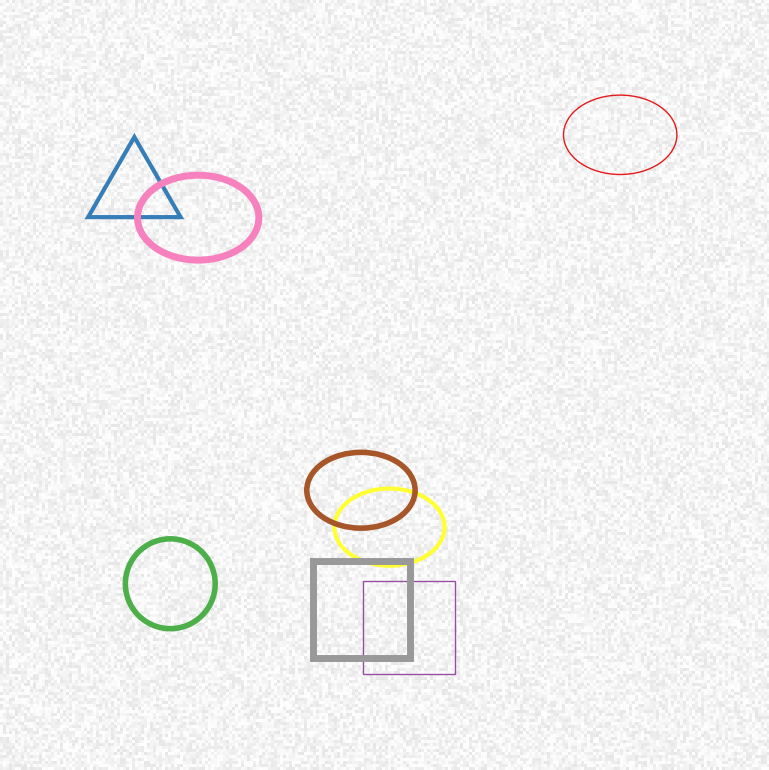[{"shape": "oval", "thickness": 0.5, "radius": 0.37, "center": [0.805, 0.825]}, {"shape": "triangle", "thickness": 1.5, "radius": 0.35, "center": [0.174, 0.753]}, {"shape": "circle", "thickness": 2, "radius": 0.29, "center": [0.221, 0.242]}, {"shape": "square", "thickness": 0.5, "radius": 0.3, "center": [0.531, 0.185]}, {"shape": "oval", "thickness": 1.5, "radius": 0.36, "center": [0.506, 0.315]}, {"shape": "oval", "thickness": 2, "radius": 0.35, "center": [0.469, 0.363]}, {"shape": "oval", "thickness": 2.5, "radius": 0.39, "center": [0.257, 0.717]}, {"shape": "square", "thickness": 2.5, "radius": 0.31, "center": [0.47, 0.208]}]